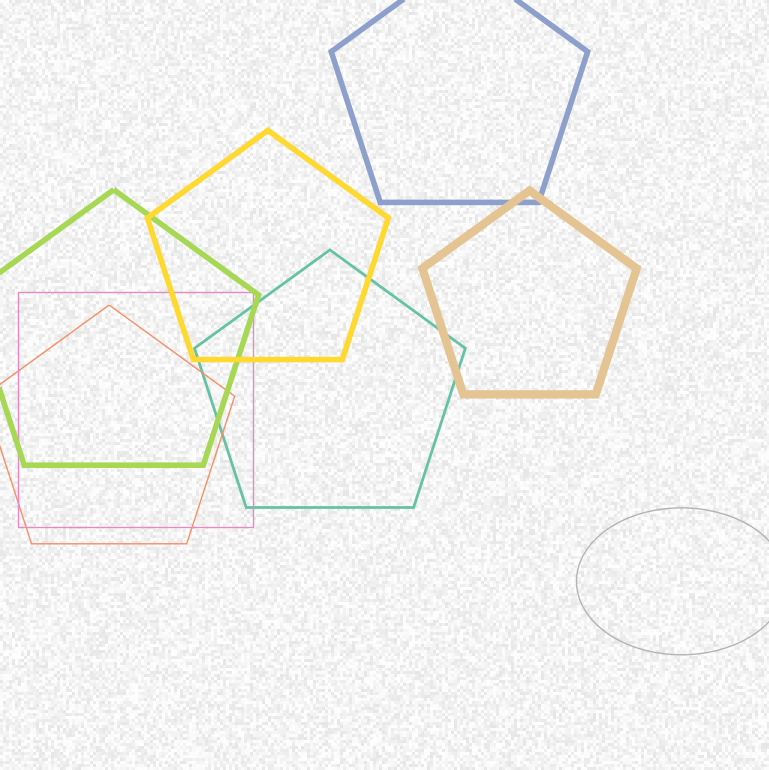[{"shape": "pentagon", "thickness": 1, "radius": 0.92, "center": [0.428, 0.491]}, {"shape": "pentagon", "thickness": 0.5, "radius": 0.86, "center": [0.142, 0.432]}, {"shape": "pentagon", "thickness": 2, "radius": 0.88, "center": [0.597, 0.879]}, {"shape": "square", "thickness": 0.5, "radius": 0.76, "center": [0.176, 0.468]}, {"shape": "pentagon", "thickness": 2, "radius": 0.99, "center": [0.148, 0.556]}, {"shape": "pentagon", "thickness": 2, "radius": 0.82, "center": [0.348, 0.666]}, {"shape": "pentagon", "thickness": 3, "radius": 0.73, "center": [0.688, 0.606]}, {"shape": "oval", "thickness": 0.5, "radius": 0.68, "center": [0.885, 0.245]}]